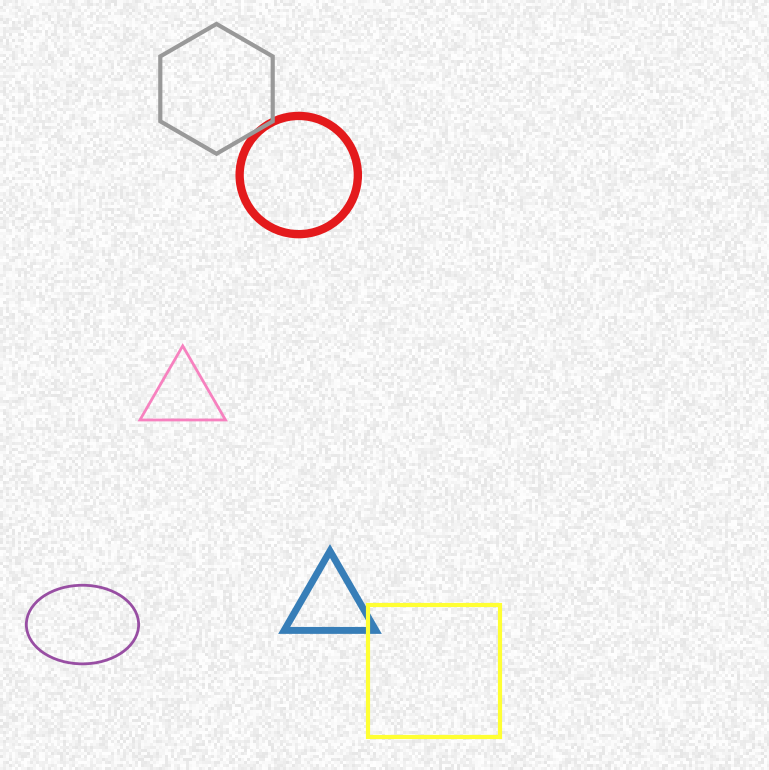[{"shape": "circle", "thickness": 3, "radius": 0.38, "center": [0.388, 0.773]}, {"shape": "triangle", "thickness": 2.5, "radius": 0.34, "center": [0.429, 0.216]}, {"shape": "oval", "thickness": 1, "radius": 0.36, "center": [0.107, 0.189]}, {"shape": "square", "thickness": 1.5, "radius": 0.43, "center": [0.564, 0.129]}, {"shape": "triangle", "thickness": 1, "radius": 0.32, "center": [0.237, 0.487]}, {"shape": "hexagon", "thickness": 1.5, "radius": 0.42, "center": [0.281, 0.885]}]